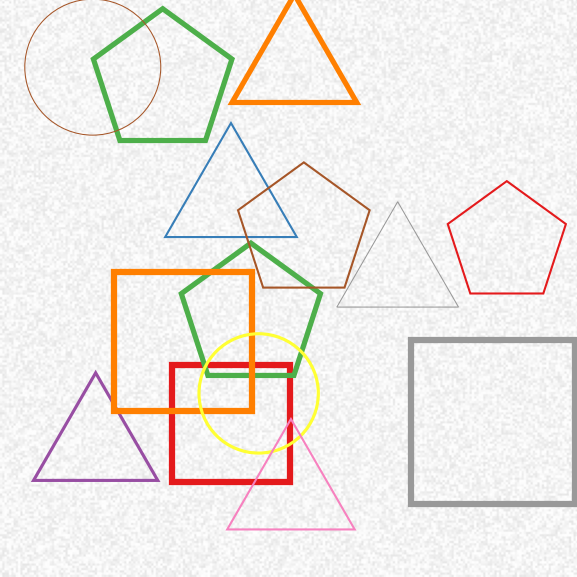[{"shape": "pentagon", "thickness": 1, "radius": 0.54, "center": [0.878, 0.578]}, {"shape": "square", "thickness": 3, "radius": 0.51, "center": [0.4, 0.266]}, {"shape": "triangle", "thickness": 1, "radius": 0.66, "center": [0.4, 0.654]}, {"shape": "pentagon", "thickness": 2.5, "radius": 0.63, "center": [0.282, 0.858]}, {"shape": "pentagon", "thickness": 2.5, "radius": 0.63, "center": [0.434, 0.451]}, {"shape": "triangle", "thickness": 1.5, "radius": 0.62, "center": [0.166, 0.229]}, {"shape": "square", "thickness": 3, "radius": 0.6, "center": [0.317, 0.408]}, {"shape": "triangle", "thickness": 2.5, "radius": 0.62, "center": [0.51, 0.884]}, {"shape": "circle", "thickness": 1.5, "radius": 0.52, "center": [0.448, 0.318]}, {"shape": "pentagon", "thickness": 1, "radius": 0.6, "center": [0.526, 0.598]}, {"shape": "circle", "thickness": 0.5, "radius": 0.59, "center": [0.161, 0.883]}, {"shape": "triangle", "thickness": 1, "radius": 0.64, "center": [0.504, 0.146]}, {"shape": "square", "thickness": 3, "radius": 0.71, "center": [0.854, 0.269]}, {"shape": "triangle", "thickness": 0.5, "radius": 0.61, "center": [0.689, 0.528]}]